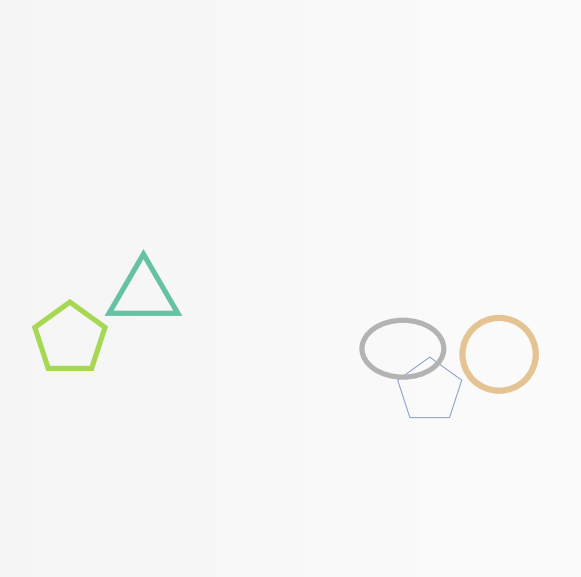[{"shape": "triangle", "thickness": 2.5, "radius": 0.34, "center": [0.247, 0.491]}, {"shape": "pentagon", "thickness": 0.5, "radius": 0.29, "center": [0.739, 0.323]}, {"shape": "pentagon", "thickness": 2.5, "radius": 0.32, "center": [0.12, 0.413]}, {"shape": "circle", "thickness": 3, "radius": 0.32, "center": [0.859, 0.386]}, {"shape": "oval", "thickness": 2.5, "radius": 0.35, "center": [0.693, 0.395]}]